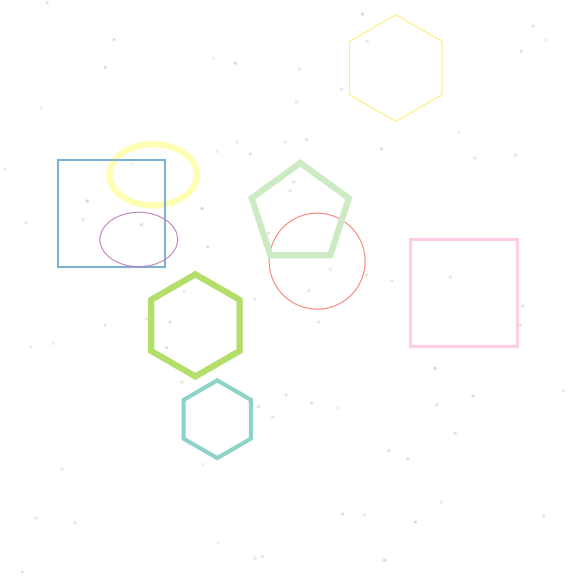[{"shape": "hexagon", "thickness": 2, "radius": 0.34, "center": [0.376, 0.273]}, {"shape": "oval", "thickness": 3, "radius": 0.38, "center": [0.265, 0.696]}, {"shape": "circle", "thickness": 0.5, "radius": 0.42, "center": [0.549, 0.547]}, {"shape": "square", "thickness": 1, "radius": 0.46, "center": [0.193, 0.63]}, {"shape": "hexagon", "thickness": 3, "radius": 0.44, "center": [0.338, 0.436]}, {"shape": "square", "thickness": 1.5, "radius": 0.46, "center": [0.803, 0.493]}, {"shape": "oval", "thickness": 0.5, "radius": 0.34, "center": [0.24, 0.584]}, {"shape": "pentagon", "thickness": 3, "radius": 0.44, "center": [0.52, 0.629]}, {"shape": "hexagon", "thickness": 0.5, "radius": 0.46, "center": [0.685, 0.881]}]